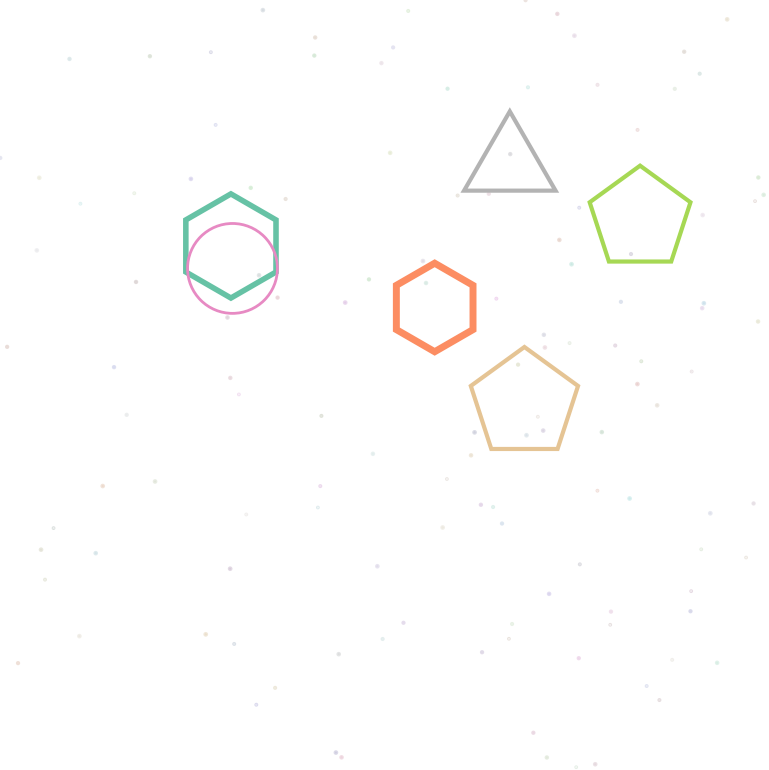[{"shape": "hexagon", "thickness": 2, "radius": 0.34, "center": [0.3, 0.681]}, {"shape": "hexagon", "thickness": 2.5, "radius": 0.29, "center": [0.565, 0.601]}, {"shape": "circle", "thickness": 1, "radius": 0.29, "center": [0.302, 0.651]}, {"shape": "pentagon", "thickness": 1.5, "radius": 0.34, "center": [0.831, 0.716]}, {"shape": "pentagon", "thickness": 1.5, "radius": 0.37, "center": [0.681, 0.476]}, {"shape": "triangle", "thickness": 1.5, "radius": 0.34, "center": [0.662, 0.787]}]